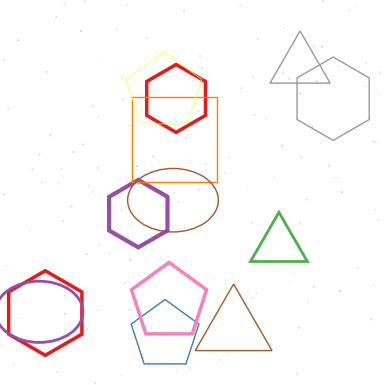[{"shape": "hexagon", "thickness": 2.5, "radius": 0.44, "center": [0.457, 0.744]}, {"shape": "hexagon", "thickness": 2.5, "radius": 0.55, "center": [0.118, 0.187]}, {"shape": "pentagon", "thickness": 1, "radius": 0.46, "center": [0.429, 0.13]}, {"shape": "triangle", "thickness": 2, "radius": 0.43, "center": [0.724, 0.363]}, {"shape": "oval", "thickness": 2, "radius": 0.57, "center": [0.102, 0.19]}, {"shape": "hexagon", "thickness": 3, "radius": 0.44, "center": [0.359, 0.445]}, {"shape": "square", "thickness": 1, "radius": 0.55, "center": [0.454, 0.637]}, {"shape": "pentagon", "thickness": 0.5, "radius": 0.52, "center": [0.426, 0.762]}, {"shape": "triangle", "thickness": 1, "radius": 0.58, "center": [0.607, 0.147]}, {"shape": "oval", "thickness": 1, "radius": 0.59, "center": [0.449, 0.48]}, {"shape": "pentagon", "thickness": 2.5, "radius": 0.51, "center": [0.439, 0.216]}, {"shape": "hexagon", "thickness": 1, "radius": 0.54, "center": [0.865, 0.744]}, {"shape": "triangle", "thickness": 1, "radius": 0.45, "center": [0.779, 0.829]}]